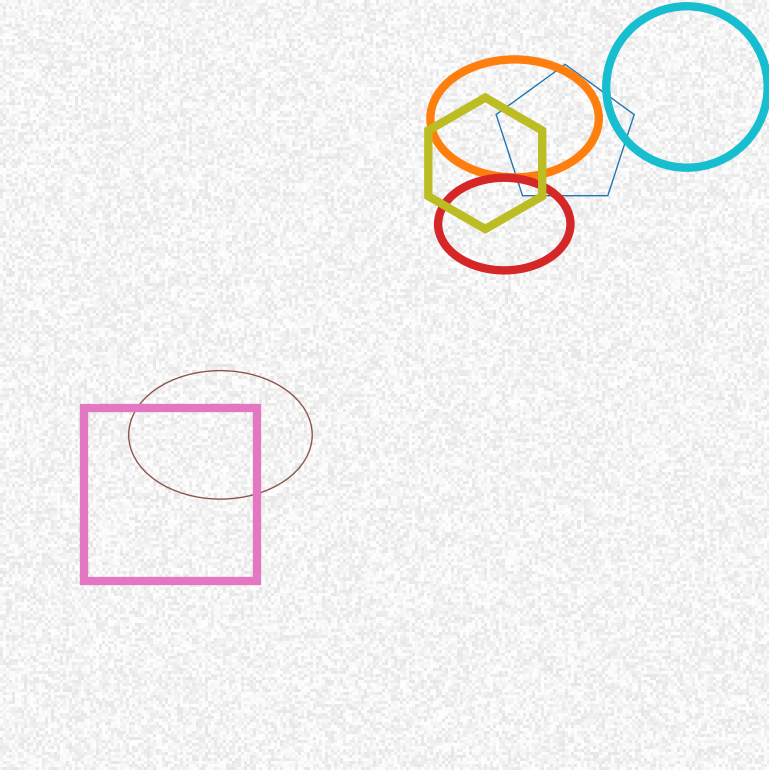[{"shape": "pentagon", "thickness": 0.5, "radius": 0.47, "center": [0.734, 0.822]}, {"shape": "oval", "thickness": 3, "radius": 0.55, "center": [0.668, 0.846]}, {"shape": "oval", "thickness": 3, "radius": 0.43, "center": [0.655, 0.709]}, {"shape": "oval", "thickness": 0.5, "radius": 0.6, "center": [0.286, 0.435]}, {"shape": "square", "thickness": 3, "radius": 0.56, "center": [0.222, 0.358]}, {"shape": "hexagon", "thickness": 3, "radius": 0.43, "center": [0.63, 0.788]}, {"shape": "circle", "thickness": 3, "radius": 0.52, "center": [0.892, 0.887]}]